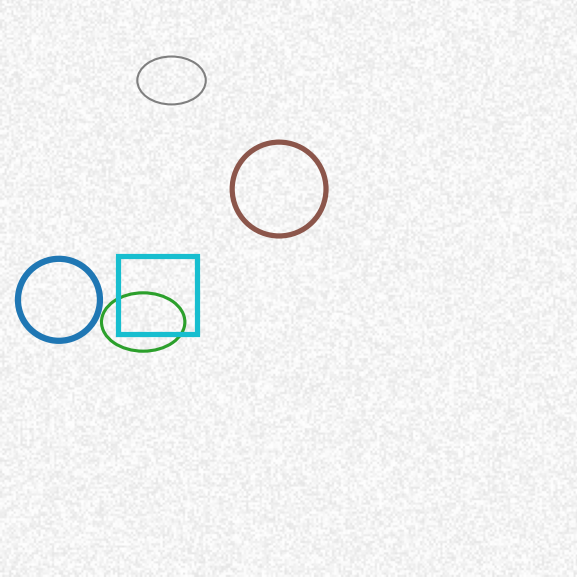[{"shape": "circle", "thickness": 3, "radius": 0.35, "center": [0.102, 0.48]}, {"shape": "oval", "thickness": 1.5, "radius": 0.36, "center": [0.248, 0.442]}, {"shape": "circle", "thickness": 2.5, "radius": 0.41, "center": [0.483, 0.672]}, {"shape": "oval", "thickness": 1, "radius": 0.3, "center": [0.297, 0.86]}, {"shape": "square", "thickness": 2.5, "radius": 0.34, "center": [0.273, 0.488]}]